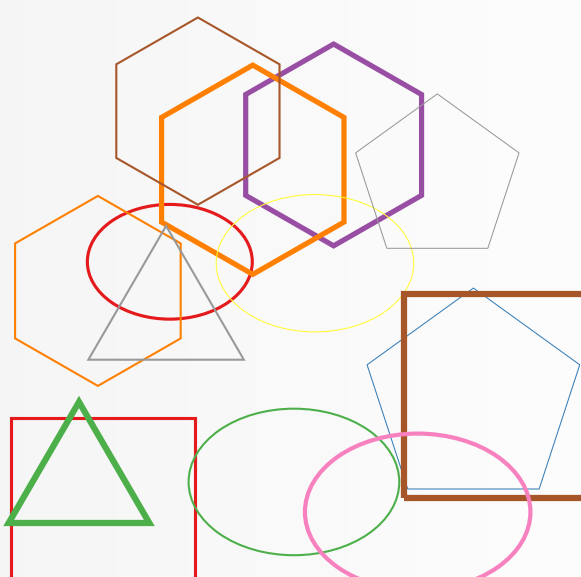[{"shape": "square", "thickness": 1.5, "radius": 0.79, "center": [0.178, 0.118]}, {"shape": "oval", "thickness": 1.5, "radius": 0.71, "center": [0.292, 0.546]}, {"shape": "pentagon", "thickness": 0.5, "radius": 0.96, "center": [0.814, 0.308]}, {"shape": "triangle", "thickness": 3, "radius": 0.7, "center": [0.136, 0.163]}, {"shape": "oval", "thickness": 1, "radius": 0.91, "center": [0.506, 0.165]}, {"shape": "hexagon", "thickness": 2.5, "radius": 0.87, "center": [0.574, 0.748]}, {"shape": "hexagon", "thickness": 1, "radius": 0.82, "center": [0.168, 0.495]}, {"shape": "hexagon", "thickness": 2.5, "radius": 0.91, "center": [0.435, 0.705]}, {"shape": "oval", "thickness": 0.5, "radius": 0.85, "center": [0.542, 0.543]}, {"shape": "square", "thickness": 3, "radius": 0.88, "center": [0.871, 0.314]}, {"shape": "hexagon", "thickness": 1, "radius": 0.81, "center": [0.34, 0.807]}, {"shape": "oval", "thickness": 2, "radius": 0.97, "center": [0.719, 0.113]}, {"shape": "triangle", "thickness": 1, "radius": 0.77, "center": [0.286, 0.453]}, {"shape": "pentagon", "thickness": 0.5, "radius": 0.74, "center": [0.752, 0.689]}]